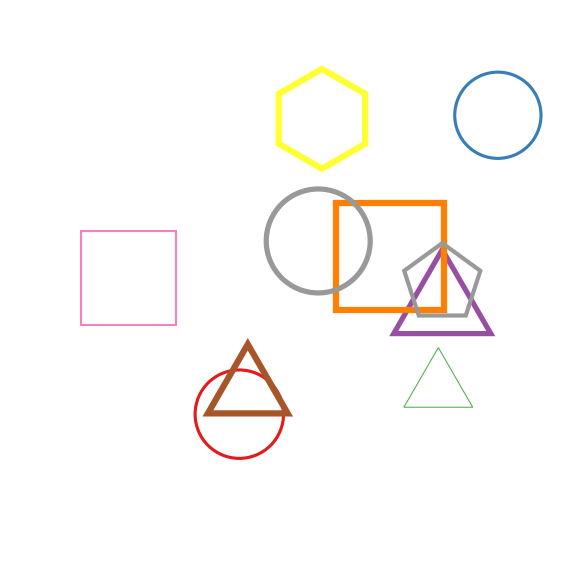[{"shape": "circle", "thickness": 1.5, "radius": 0.38, "center": [0.414, 0.282]}, {"shape": "circle", "thickness": 1.5, "radius": 0.37, "center": [0.862, 0.8]}, {"shape": "triangle", "thickness": 0.5, "radius": 0.34, "center": [0.759, 0.328]}, {"shape": "triangle", "thickness": 2.5, "radius": 0.49, "center": [0.766, 0.47]}, {"shape": "square", "thickness": 3, "radius": 0.47, "center": [0.675, 0.555]}, {"shape": "hexagon", "thickness": 3, "radius": 0.43, "center": [0.557, 0.793]}, {"shape": "triangle", "thickness": 3, "radius": 0.4, "center": [0.429, 0.323]}, {"shape": "square", "thickness": 1, "radius": 0.41, "center": [0.223, 0.518]}, {"shape": "circle", "thickness": 2.5, "radius": 0.45, "center": [0.551, 0.582]}, {"shape": "pentagon", "thickness": 2, "radius": 0.35, "center": [0.766, 0.509]}]